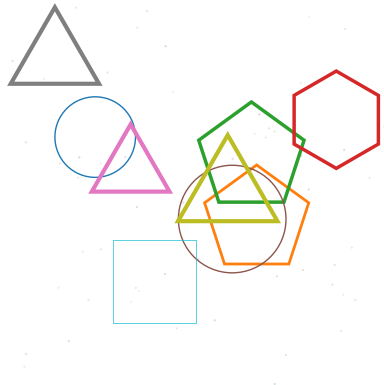[{"shape": "circle", "thickness": 1, "radius": 0.52, "center": [0.247, 0.644]}, {"shape": "pentagon", "thickness": 2, "radius": 0.71, "center": [0.667, 0.429]}, {"shape": "pentagon", "thickness": 2.5, "radius": 0.72, "center": [0.653, 0.591]}, {"shape": "hexagon", "thickness": 2.5, "radius": 0.63, "center": [0.873, 0.689]}, {"shape": "circle", "thickness": 1, "radius": 0.7, "center": [0.603, 0.431]}, {"shape": "triangle", "thickness": 3, "radius": 0.58, "center": [0.339, 0.561]}, {"shape": "triangle", "thickness": 3, "radius": 0.66, "center": [0.142, 0.849]}, {"shape": "triangle", "thickness": 3, "radius": 0.75, "center": [0.592, 0.5]}, {"shape": "square", "thickness": 0.5, "radius": 0.54, "center": [0.4, 0.268]}]